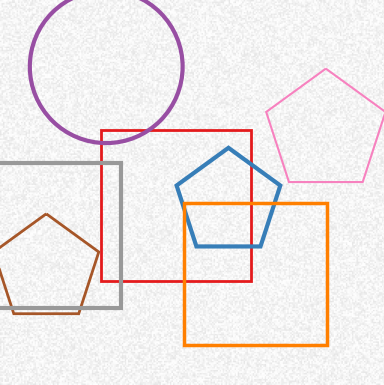[{"shape": "square", "thickness": 2, "radius": 0.98, "center": [0.457, 0.466]}, {"shape": "pentagon", "thickness": 3, "radius": 0.71, "center": [0.593, 0.474]}, {"shape": "circle", "thickness": 3, "radius": 0.99, "center": [0.276, 0.827]}, {"shape": "square", "thickness": 2.5, "radius": 0.92, "center": [0.663, 0.288]}, {"shape": "pentagon", "thickness": 2, "radius": 0.72, "center": [0.12, 0.301]}, {"shape": "pentagon", "thickness": 1.5, "radius": 0.81, "center": [0.846, 0.659]}, {"shape": "square", "thickness": 3, "radius": 0.95, "center": [0.126, 0.388]}]